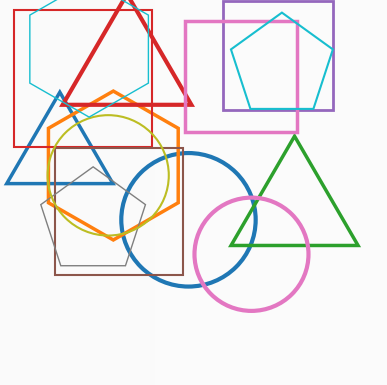[{"shape": "circle", "thickness": 3, "radius": 0.87, "center": [0.486, 0.429]}, {"shape": "triangle", "thickness": 2.5, "radius": 0.79, "center": [0.154, 0.602]}, {"shape": "hexagon", "thickness": 2.5, "radius": 0.97, "center": [0.292, 0.57]}, {"shape": "triangle", "thickness": 2.5, "radius": 0.95, "center": [0.76, 0.457]}, {"shape": "square", "thickness": 1.5, "radius": 0.89, "center": [0.215, 0.796]}, {"shape": "triangle", "thickness": 3, "radius": 0.96, "center": [0.328, 0.824]}, {"shape": "square", "thickness": 2, "radius": 0.71, "center": [0.717, 0.856]}, {"shape": "square", "thickness": 1.5, "radius": 0.83, "center": [0.307, 0.45]}, {"shape": "square", "thickness": 2.5, "radius": 0.72, "center": [0.622, 0.8]}, {"shape": "circle", "thickness": 3, "radius": 0.74, "center": [0.649, 0.34]}, {"shape": "pentagon", "thickness": 1, "radius": 0.71, "center": [0.24, 0.425]}, {"shape": "circle", "thickness": 1.5, "radius": 0.78, "center": [0.279, 0.545]}, {"shape": "hexagon", "thickness": 1, "radius": 0.88, "center": [0.23, 0.872]}, {"shape": "pentagon", "thickness": 1.5, "radius": 0.69, "center": [0.728, 0.829]}]